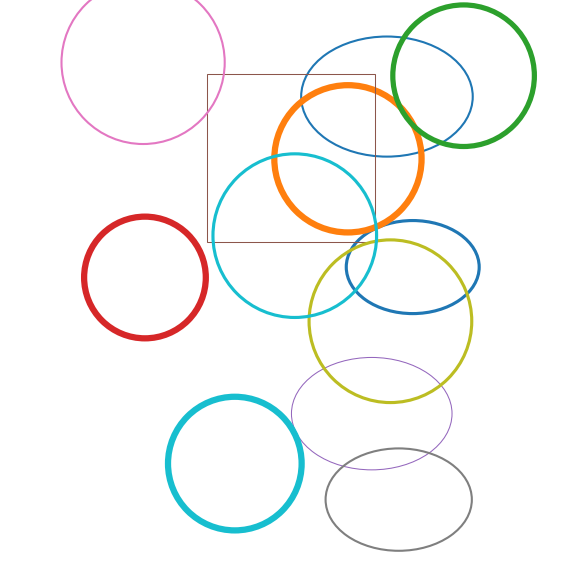[{"shape": "oval", "thickness": 1.5, "radius": 0.58, "center": [0.715, 0.537]}, {"shape": "oval", "thickness": 1, "radius": 0.74, "center": [0.67, 0.832]}, {"shape": "circle", "thickness": 3, "radius": 0.64, "center": [0.602, 0.724]}, {"shape": "circle", "thickness": 2.5, "radius": 0.61, "center": [0.803, 0.868]}, {"shape": "circle", "thickness": 3, "radius": 0.53, "center": [0.251, 0.519]}, {"shape": "oval", "thickness": 0.5, "radius": 0.7, "center": [0.644, 0.283]}, {"shape": "square", "thickness": 0.5, "radius": 0.72, "center": [0.504, 0.726]}, {"shape": "circle", "thickness": 1, "radius": 0.71, "center": [0.248, 0.891]}, {"shape": "oval", "thickness": 1, "radius": 0.63, "center": [0.69, 0.134]}, {"shape": "circle", "thickness": 1.5, "radius": 0.7, "center": [0.676, 0.443]}, {"shape": "circle", "thickness": 3, "radius": 0.58, "center": [0.407, 0.196]}, {"shape": "circle", "thickness": 1.5, "radius": 0.71, "center": [0.51, 0.591]}]